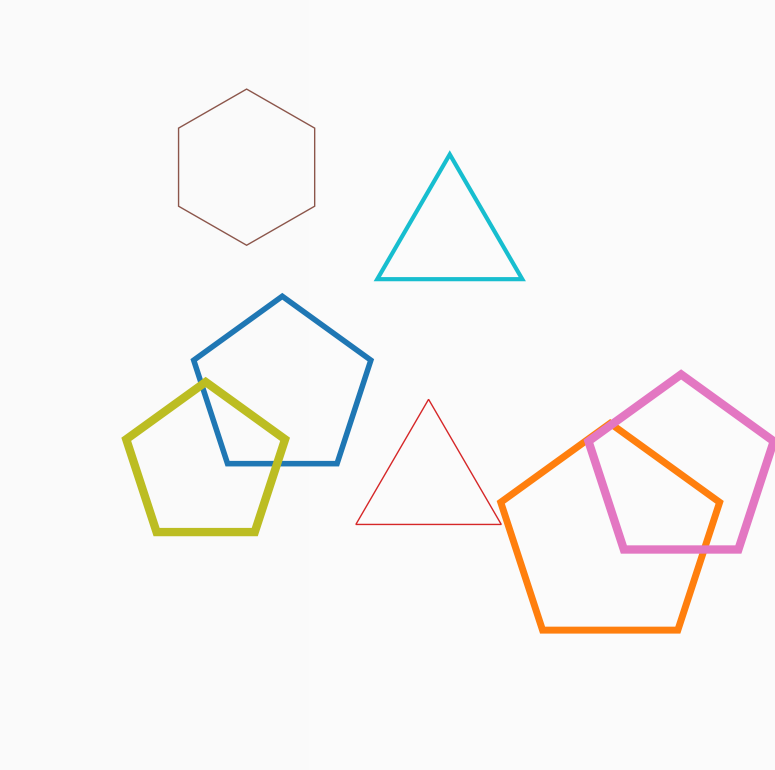[{"shape": "pentagon", "thickness": 2, "radius": 0.6, "center": [0.364, 0.495]}, {"shape": "pentagon", "thickness": 2.5, "radius": 0.74, "center": [0.787, 0.302]}, {"shape": "triangle", "thickness": 0.5, "radius": 0.54, "center": [0.553, 0.373]}, {"shape": "hexagon", "thickness": 0.5, "radius": 0.51, "center": [0.318, 0.783]}, {"shape": "pentagon", "thickness": 3, "radius": 0.63, "center": [0.879, 0.388]}, {"shape": "pentagon", "thickness": 3, "radius": 0.54, "center": [0.265, 0.396]}, {"shape": "triangle", "thickness": 1.5, "radius": 0.54, "center": [0.58, 0.691]}]